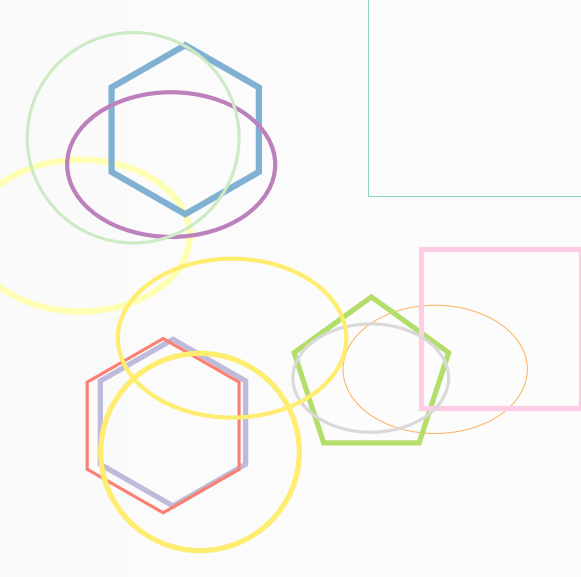[{"shape": "square", "thickness": 0.5, "radius": 0.93, "center": [0.818, 0.844]}, {"shape": "oval", "thickness": 3, "radius": 0.94, "center": [0.139, 0.591]}, {"shape": "hexagon", "thickness": 2.5, "radius": 0.72, "center": [0.298, 0.267]}, {"shape": "hexagon", "thickness": 1.5, "radius": 0.75, "center": [0.281, 0.262]}, {"shape": "hexagon", "thickness": 3, "radius": 0.73, "center": [0.319, 0.775]}, {"shape": "oval", "thickness": 0.5, "radius": 0.79, "center": [0.749, 0.36]}, {"shape": "pentagon", "thickness": 2.5, "radius": 0.7, "center": [0.639, 0.345]}, {"shape": "square", "thickness": 2.5, "radius": 0.69, "center": [0.862, 0.431]}, {"shape": "oval", "thickness": 1.5, "radius": 0.67, "center": [0.638, 0.344]}, {"shape": "oval", "thickness": 2, "radius": 0.89, "center": [0.295, 0.714]}, {"shape": "circle", "thickness": 1.5, "radius": 0.91, "center": [0.229, 0.761]}, {"shape": "oval", "thickness": 2, "radius": 0.98, "center": [0.399, 0.414]}, {"shape": "circle", "thickness": 2.5, "radius": 0.85, "center": [0.344, 0.216]}]